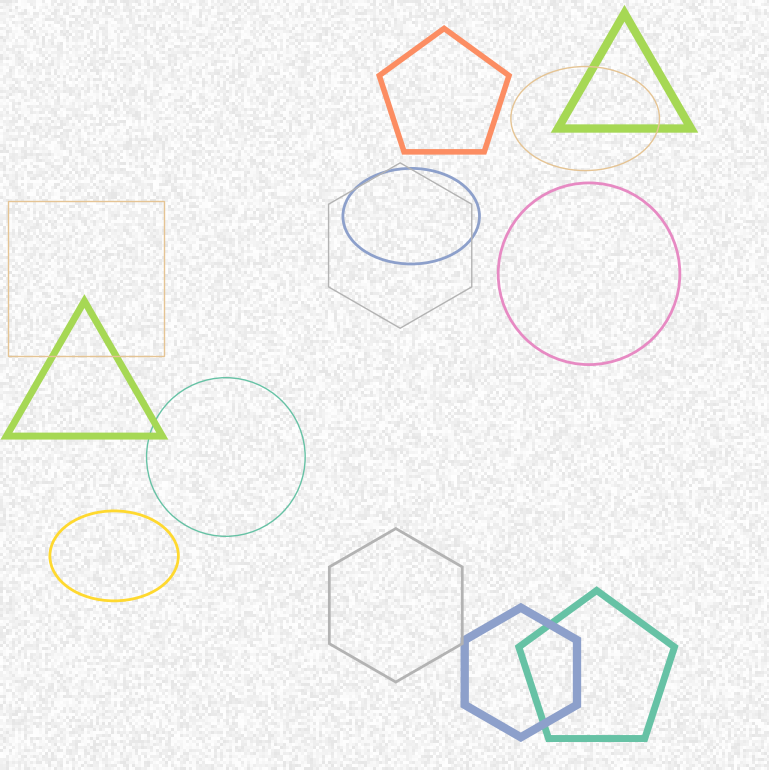[{"shape": "circle", "thickness": 0.5, "radius": 0.51, "center": [0.293, 0.406]}, {"shape": "pentagon", "thickness": 2.5, "radius": 0.53, "center": [0.775, 0.127]}, {"shape": "pentagon", "thickness": 2, "radius": 0.44, "center": [0.577, 0.874]}, {"shape": "hexagon", "thickness": 3, "radius": 0.42, "center": [0.676, 0.127]}, {"shape": "oval", "thickness": 1, "radius": 0.44, "center": [0.534, 0.719]}, {"shape": "circle", "thickness": 1, "radius": 0.59, "center": [0.765, 0.644]}, {"shape": "triangle", "thickness": 3, "radius": 0.5, "center": [0.811, 0.883]}, {"shape": "triangle", "thickness": 2.5, "radius": 0.58, "center": [0.11, 0.492]}, {"shape": "oval", "thickness": 1, "radius": 0.42, "center": [0.148, 0.278]}, {"shape": "square", "thickness": 0.5, "radius": 0.5, "center": [0.112, 0.638]}, {"shape": "oval", "thickness": 0.5, "radius": 0.48, "center": [0.76, 0.846]}, {"shape": "hexagon", "thickness": 0.5, "radius": 0.54, "center": [0.52, 0.681]}, {"shape": "hexagon", "thickness": 1, "radius": 0.5, "center": [0.514, 0.214]}]